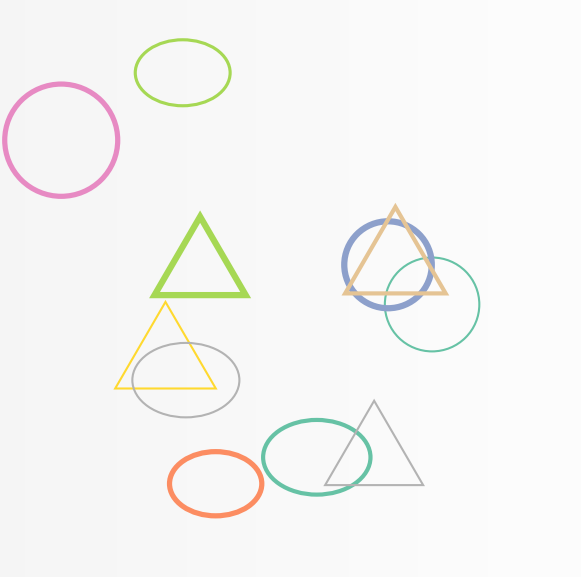[{"shape": "oval", "thickness": 2, "radius": 0.46, "center": [0.545, 0.207]}, {"shape": "circle", "thickness": 1, "radius": 0.41, "center": [0.743, 0.472]}, {"shape": "oval", "thickness": 2.5, "radius": 0.4, "center": [0.371, 0.161]}, {"shape": "circle", "thickness": 3, "radius": 0.38, "center": [0.668, 0.541]}, {"shape": "circle", "thickness": 2.5, "radius": 0.49, "center": [0.105, 0.756]}, {"shape": "triangle", "thickness": 3, "radius": 0.45, "center": [0.344, 0.533]}, {"shape": "oval", "thickness": 1.5, "radius": 0.41, "center": [0.314, 0.873]}, {"shape": "triangle", "thickness": 1, "radius": 0.5, "center": [0.285, 0.376]}, {"shape": "triangle", "thickness": 2, "radius": 0.5, "center": [0.68, 0.541]}, {"shape": "oval", "thickness": 1, "radius": 0.46, "center": [0.32, 0.341]}, {"shape": "triangle", "thickness": 1, "radius": 0.49, "center": [0.644, 0.208]}]